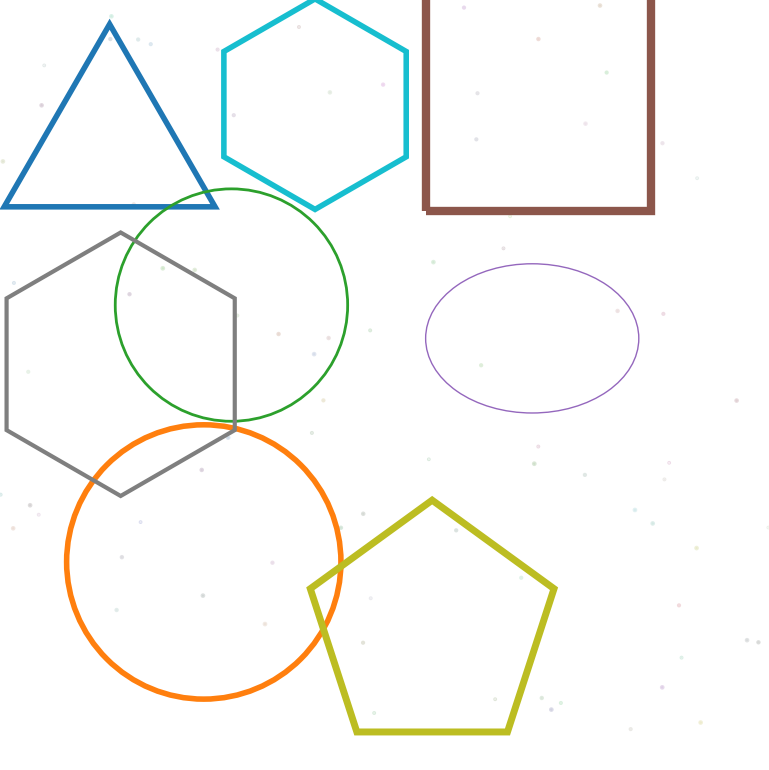[{"shape": "triangle", "thickness": 2, "radius": 0.79, "center": [0.142, 0.81]}, {"shape": "circle", "thickness": 2, "radius": 0.89, "center": [0.265, 0.27]}, {"shape": "circle", "thickness": 1, "radius": 0.75, "center": [0.301, 0.604]}, {"shape": "oval", "thickness": 0.5, "radius": 0.69, "center": [0.691, 0.561]}, {"shape": "square", "thickness": 3, "radius": 0.73, "center": [0.699, 0.872]}, {"shape": "hexagon", "thickness": 1.5, "radius": 0.86, "center": [0.157, 0.527]}, {"shape": "pentagon", "thickness": 2.5, "radius": 0.83, "center": [0.561, 0.184]}, {"shape": "hexagon", "thickness": 2, "radius": 0.68, "center": [0.409, 0.865]}]